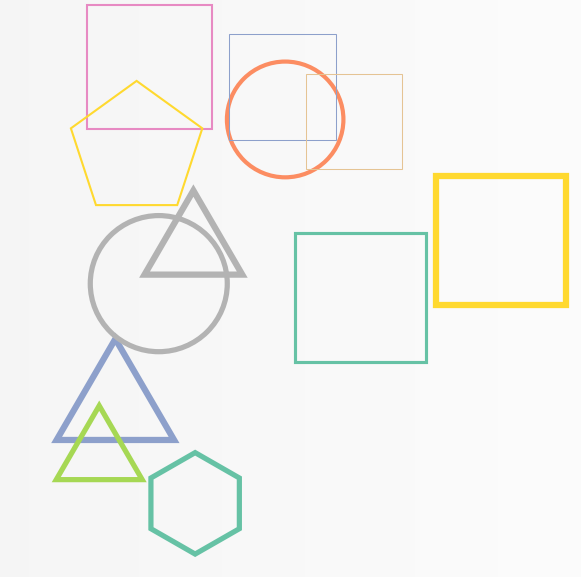[{"shape": "square", "thickness": 1.5, "radius": 0.56, "center": [0.62, 0.484]}, {"shape": "hexagon", "thickness": 2.5, "radius": 0.44, "center": [0.336, 0.128]}, {"shape": "circle", "thickness": 2, "radius": 0.5, "center": [0.491, 0.792]}, {"shape": "triangle", "thickness": 3, "radius": 0.58, "center": [0.198, 0.296]}, {"shape": "square", "thickness": 0.5, "radius": 0.46, "center": [0.486, 0.849]}, {"shape": "square", "thickness": 1, "radius": 0.54, "center": [0.257, 0.883]}, {"shape": "triangle", "thickness": 2.5, "radius": 0.43, "center": [0.171, 0.211]}, {"shape": "square", "thickness": 3, "radius": 0.56, "center": [0.862, 0.583]}, {"shape": "pentagon", "thickness": 1, "radius": 0.59, "center": [0.235, 0.74]}, {"shape": "square", "thickness": 0.5, "radius": 0.41, "center": [0.609, 0.789]}, {"shape": "circle", "thickness": 2.5, "radius": 0.59, "center": [0.273, 0.508]}, {"shape": "triangle", "thickness": 3, "radius": 0.49, "center": [0.333, 0.572]}]